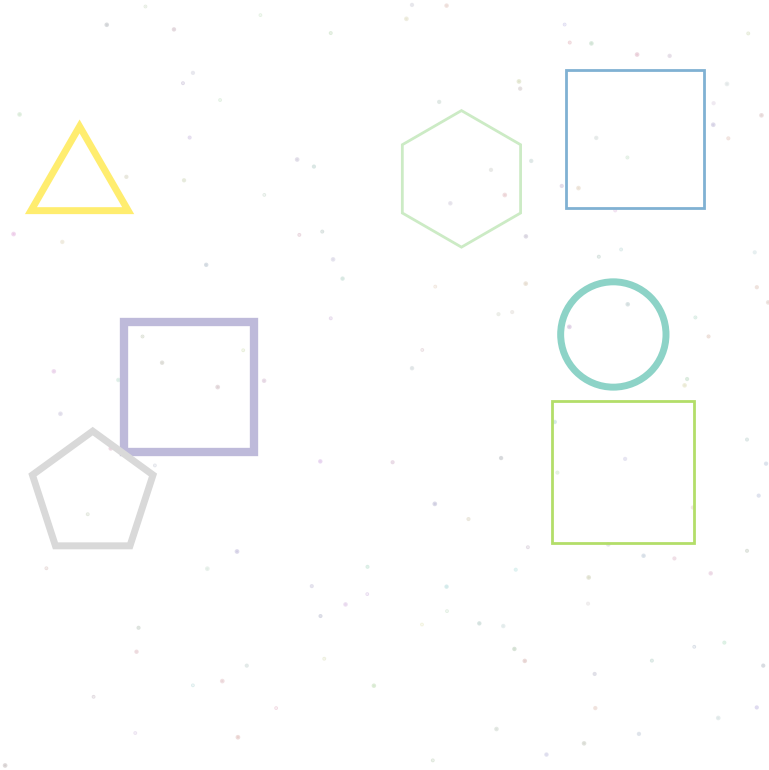[{"shape": "circle", "thickness": 2.5, "radius": 0.34, "center": [0.797, 0.566]}, {"shape": "square", "thickness": 3, "radius": 0.42, "center": [0.246, 0.497]}, {"shape": "square", "thickness": 1, "radius": 0.45, "center": [0.825, 0.819]}, {"shape": "square", "thickness": 1, "radius": 0.46, "center": [0.809, 0.387]}, {"shape": "pentagon", "thickness": 2.5, "radius": 0.41, "center": [0.12, 0.358]}, {"shape": "hexagon", "thickness": 1, "radius": 0.44, "center": [0.599, 0.768]}, {"shape": "triangle", "thickness": 2.5, "radius": 0.36, "center": [0.103, 0.763]}]